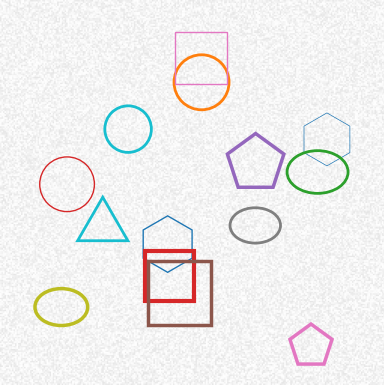[{"shape": "hexagon", "thickness": 0.5, "radius": 0.34, "center": [0.849, 0.638]}, {"shape": "hexagon", "thickness": 1, "radius": 0.37, "center": [0.435, 0.366]}, {"shape": "circle", "thickness": 2, "radius": 0.36, "center": [0.523, 0.786]}, {"shape": "oval", "thickness": 2, "radius": 0.4, "center": [0.825, 0.553]}, {"shape": "square", "thickness": 3, "radius": 0.32, "center": [0.441, 0.284]}, {"shape": "circle", "thickness": 1, "radius": 0.36, "center": [0.174, 0.521]}, {"shape": "pentagon", "thickness": 2.5, "radius": 0.39, "center": [0.664, 0.576]}, {"shape": "square", "thickness": 2.5, "radius": 0.41, "center": [0.467, 0.239]}, {"shape": "pentagon", "thickness": 2.5, "radius": 0.29, "center": [0.808, 0.101]}, {"shape": "square", "thickness": 1, "radius": 0.34, "center": [0.523, 0.85]}, {"shape": "oval", "thickness": 2, "radius": 0.33, "center": [0.663, 0.414]}, {"shape": "oval", "thickness": 2.5, "radius": 0.34, "center": [0.159, 0.202]}, {"shape": "triangle", "thickness": 2, "radius": 0.38, "center": [0.267, 0.412]}, {"shape": "circle", "thickness": 2, "radius": 0.3, "center": [0.333, 0.665]}]